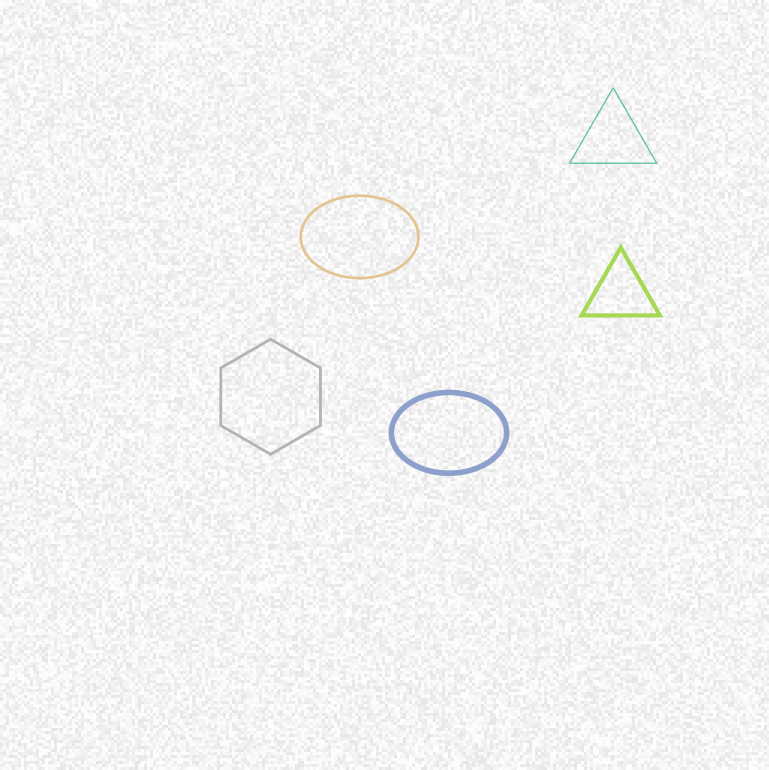[{"shape": "triangle", "thickness": 0.5, "radius": 0.33, "center": [0.796, 0.821]}, {"shape": "oval", "thickness": 2, "radius": 0.37, "center": [0.583, 0.438]}, {"shape": "triangle", "thickness": 1.5, "radius": 0.29, "center": [0.806, 0.62]}, {"shape": "oval", "thickness": 1, "radius": 0.38, "center": [0.467, 0.692]}, {"shape": "hexagon", "thickness": 1, "radius": 0.37, "center": [0.351, 0.485]}]